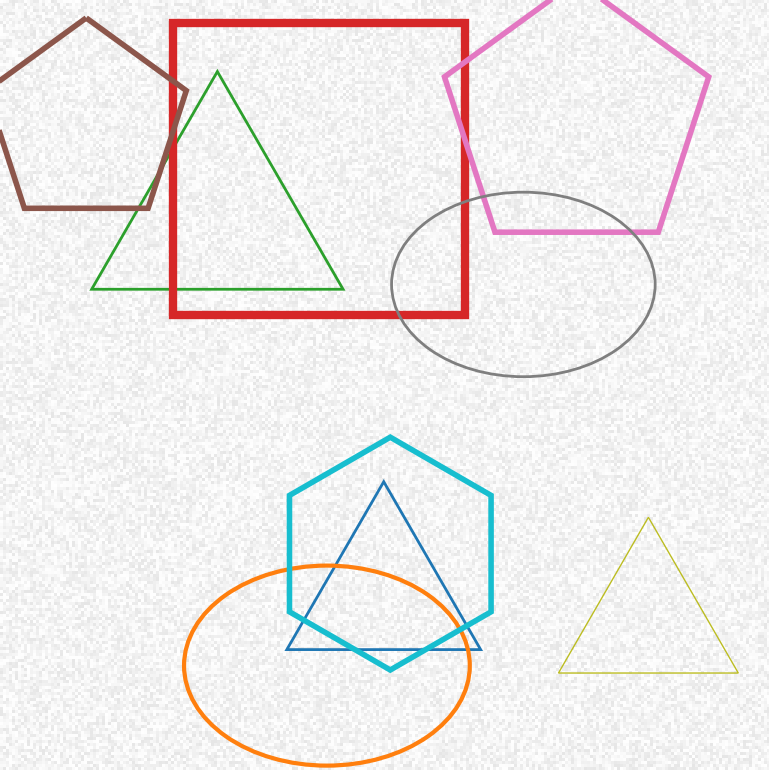[{"shape": "triangle", "thickness": 1, "radius": 0.73, "center": [0.498, 0.229]}, {"shape": "oval", "thickness": 1.5, "radius": 0.93, "center": [0.425, 0.136]}, {"shape": "triangle", "thickness": 1, "radius": 0.94, "center": [0.282, 0.719]}, {"shape": "square", "thickness": 3, "radius": 0.95, "center": [0.414, 0.781]}, {"shape": "pentagon", "thickness": 2, "radius": 0.68, "center": [0.112, 0.84]}, {"shape": "pentagon", "thickness": 2, "radius": 0.9, "center": [0.749, 0.844]}, {"shape": "oval", "thickness": 1, "radius": 0.86, "center": [0.68, 0.631]}, {"shape": "triangle", "thickness": 0.5, "radius": 0.67, "center": [0.842, 0.193]}, {"shape": "hexagon", "thickness": 2, "radius": 0.76, "center": [0.507, 0.281]}]